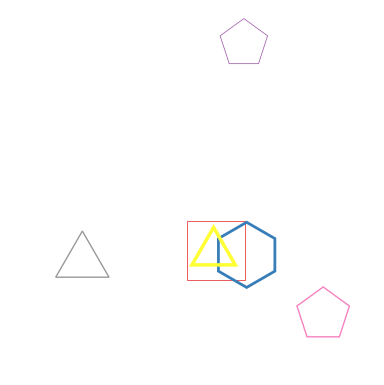[{"shape": "square", "thickness": 0.5, "radius": 0.38, "center": [0.561, 0.35]}, {"shape": "hexagon", "thickness": 2, "radius": 0.42, "center": [0.641, 0.338]}, {"shape": "pentagon", "thickness": 0.5, "radius": 0.32, "center": [0.633, 0.887]}, {"shape": "triangle", "thickness": 2.5, "radius": 0.32, "center": [0.555, 0.344]}, {"shape": "pentagon", "thickness": 1, "radius": 0.36, "center": [0.839, 0.183]}, {"shape": "triangle", "thickness": 1, "radius": 0.4, "center": [0.214, 0.32]}]